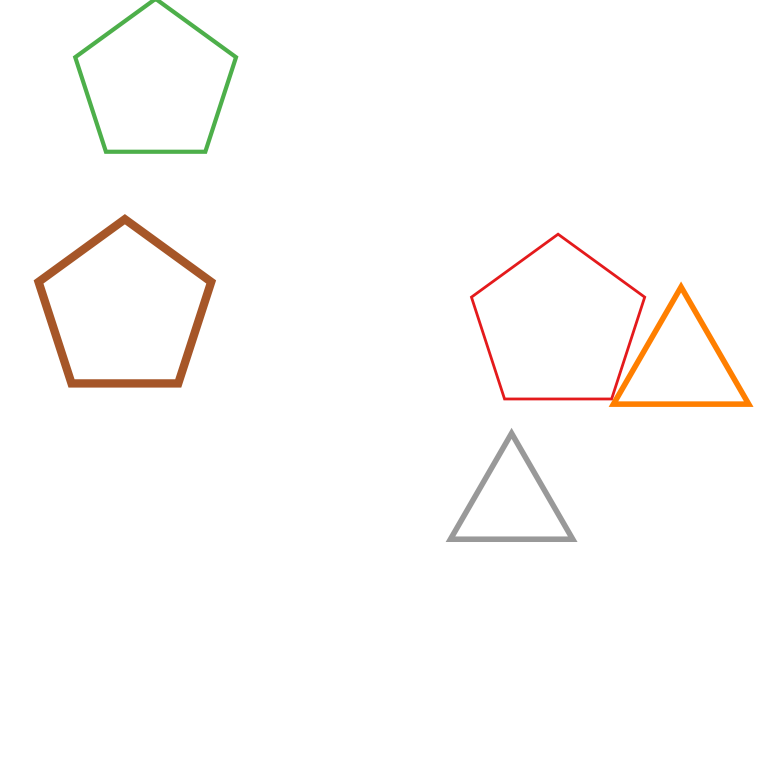[{"shape": "pentagon", "thickness": 1, "radius": 0.59, "center": [0.725, 0.578]}, {"shape": "pentagon", "thickness": 1.5, "radius": 0.55, "center": [0.202, 0.892]}, {"shape": "triangle", "thickness": 2, "radius": 0.51, "center": [0.885, 0.526]}, {"shape": "pentagon", "thickness": 3, "radius": 0.59, "center": [0.162, 0.597]}, {"shape": "triangle", "thickness": 2, "radius": 0.46, "center": [0.664, 0.346]}]